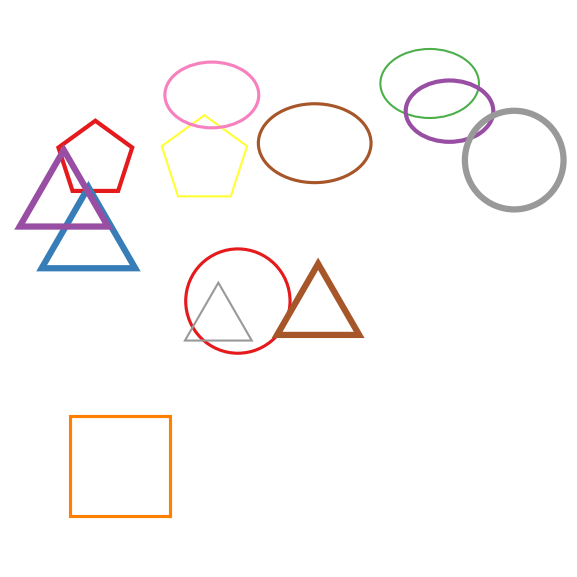[{"shape": "pentagon", "thickness": 2, "radius": 0.34, "center": [0.165, 0.723]}, {"shape": "circle", "thickness": 1.5, "radius": 0.45, "center": [0.412, 0.478]}, {"shape": "triangle", "thickness": 3, "radius": 0.47, "center": [0.153, 0.581]}, {"shape": "oval", "thickness": 1, "radius": 0.43, "center": [0.744, 0.855]}, {"shape": "triangle", "thickness": 3, "radius": 0.44, "center": [0.111, 0.651]}, {"shape": "oval", "thickness": 2, "radius": 0.38, "center": [0.778, 0.807]}, {"shape": "square", "thickness": 1.5, "radius": 0.43, "center": [0.208, 0.192]}, {"shape": "pentagon", "thickness": 1, "radius": 0.39, "center": [0.354, 0.722]}, {"shape": "triangle", "thickness": 3, "radius": 0.41, "center": [0.551, 0.46]}, {"shape": "oval", "thickness": 1.5, "radius": 0.49, "center": [0.545, 0.751]}, {"shape": "oval", "thickness": 1.5, "radius": 0.41, "center": [0.367, 0.835]}, {"shape": "triangle", "thickness": 1, "radius": 0.33, "center": [0.378, 0.443]}, {"shape": "circle", "thickness": 3, "radius": 0.43, "center": [0.89, 0.722]}]